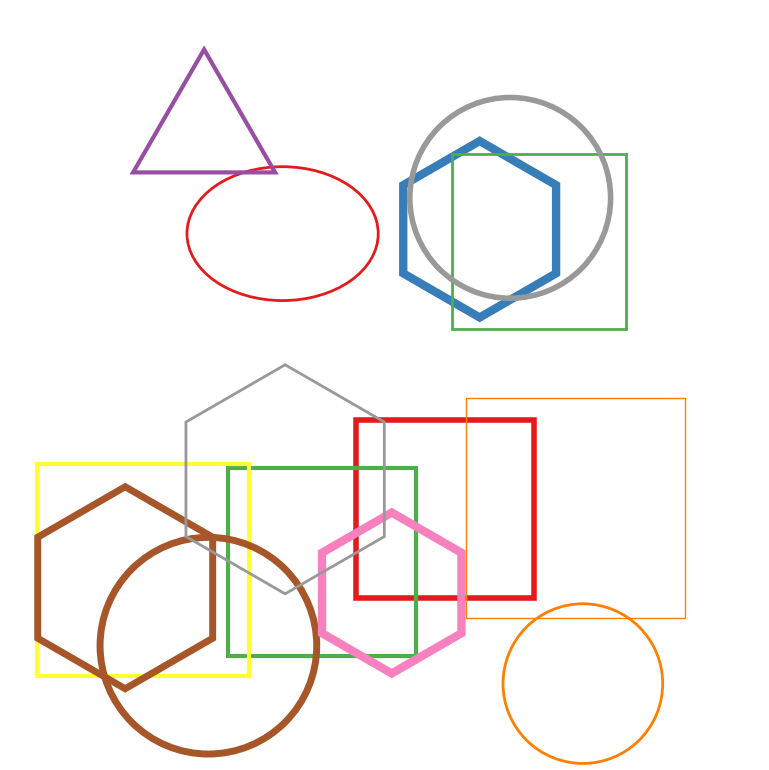[{"shape": "oval", "thickness": 1, "radius": 0.62, "center": [0.367, 0.697]}, {"shape": "square", "thickness": 2, "radius": 0.58, "center": [0.578, 0.339]}, {"shape": "hexagon", "thickness": 3, "radius": 0.57, "center": [0.623, 0.702]}, {"shape": "square", "thickness": 1.5, "radius": 0.61, "center": [0.418, 0.271]}, {"shape": "square", "thickness": 1, "radius": 0.57, "center": [0.7, 0.686]}, {"shape": "triangle", "thickness": 1.5, "radius": 0.53, "center": [0.265, 0.829]}, {"shape": "circle", "thickness": 1, "radius": 0.52, "center": [0.757, 0.112]}, {"shape": "square", "thickness": 0.5, "radius": 0.71, "center": [0.747, 0.34]}, {"shape": "square", "thickness": 1.5, "radius": 0.69, "center": [0.186, 0.26]}, {"shape": "hexagon", "thickness": 2.5, "radius": 0.66, "center": [0.163, 0.237]}, {"shape": "circle", "thickness": 2.5, "radius": 0.7, "center": [0.271, 0.161]}, {"shape": "hexagon", "thickness": 3, "radius": 0.52, "center": [0.509, 0.23]}, {"shape": "hexagon", "thickness": 1, "radius": 0.74, "center": [0.37, 0.378]}, {"shape": "circle", "thickness": 2, "radius": 0.65, "center": [0.663, 0.743]}]